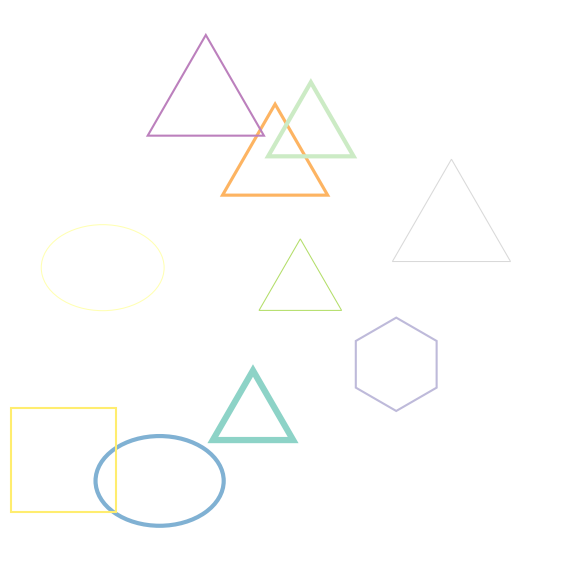[{"shape": "triangle", "thickness": 3, "radius": 0.4, "center": [0.438, 0.277]}, {"shape": "oval", "thickness": 0.5, "radius": 0.53, "center": [0.178, 0.536]}, {"shape": "hexagon", "thickness": 1, "radius": 0.4, "center": [0.686, 0.368]}, {"shape": "oval", "thickness": 2, "radius": 0.55, "center": [0.276, 0.166]}, {"shape": "triangle", "thickness": 1.5, "radius": 0.53, "center": [0.476, 0.714]}, {"shape": "triangle", "thickness": 0.5, "radius": 0.41, "center": [0.52, 0.503]}, {"shape": "triangle", "thickness": 0.5, "radius": 0.59, "center": [0.782, 0.605]}, {"shape": "triangle", "thickness": 1, "radius": 0.58, "center": [0.356, 0.822]}, {"shape": "triangle", "thickness": 2, "radius": 0.43, "center": [0.538, 0.771]}, {"shape": "square", "thickness": 1, "radius": 0.45, "center": [0.11, 0.203]}]